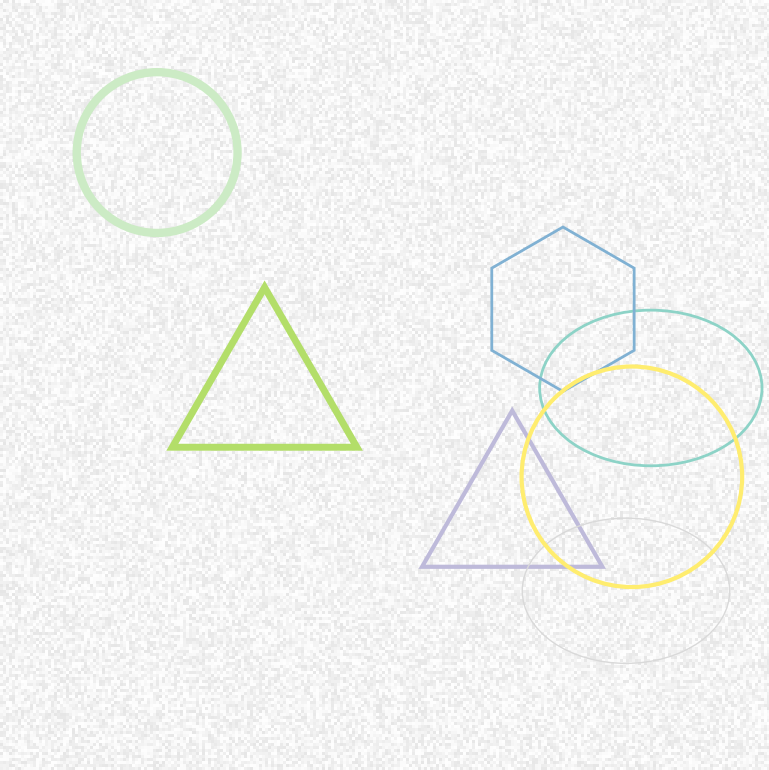[{"shape": "oval", "thickness": 1, "radius": 0.72, "center": [0.845, 0.496]}, {"shape": "triangle", "thickness": 1.5, "radius": 0.68, "center": [0.665, 0.332]}, {"shape": "hexagon", "thickness": 1, "radius": 0.53, "center": [0.731, 0.598]}, {"shape": "triangle", "thickness": 2.5, "radius": 0.69, "center": [0.344, 0.488]}, {"shape": "oval", "thickness": 0.5, "radius": 0.67, "center": [0.813, 0.233]}, {"shape": "circle", "thickness": 3, "radius": 0.52, "center": [0.204, 0.802]}, {"shape": "circle", "thickness": 1.5, "radius": 0.72, "center": [0.821, 0.381]}]